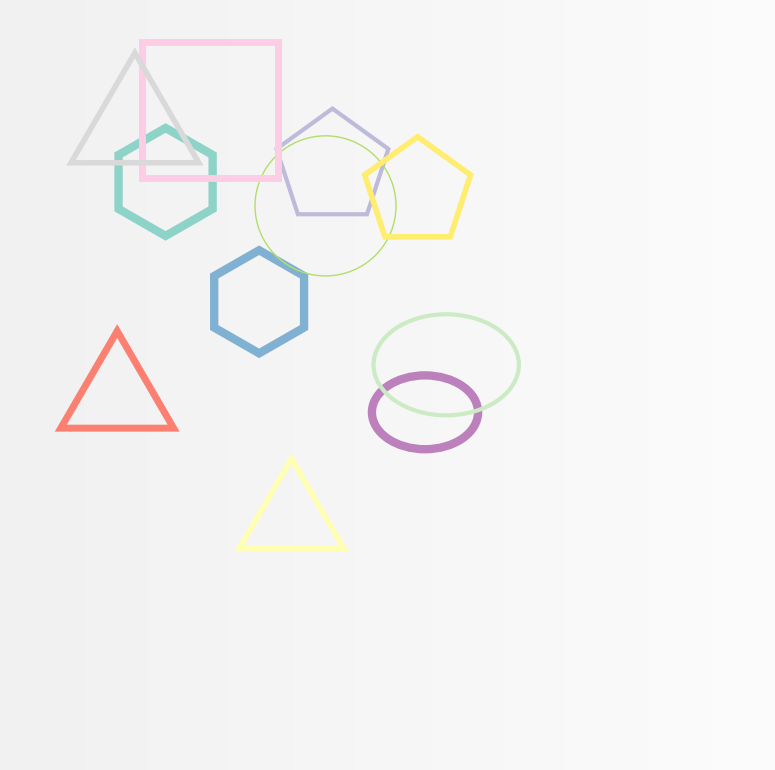[{"shape": "hexagon", "thickness": 3, "radius": 0.35, "center": [0.214, 0.764]}, {"shape": "triangle", "thickness": 2, "radius": 0.39, "center": [0.376, 0.327]}, {"shape": "pentagon", "thickness": 1.5, "radius": 0.38, "center": [0.429, 0.783]}, {"shape": "triangle", "thickness": 2.5, "radius": 0.42, "center": [0.151, 0.486]}, {"shape": "hexagon", "thickness": 3, "radius": 0.33, "center": [0.334, 0.608]}, {"shape": "circle", "thickness": 0.5, "radius": 0.45, "center": [0.42, 0.733]}, {"shape": "square", "thickness": 2.5, "radius": 0.44, "center": [0.271, 0.857]}, {"shape": "triangle", "thickness": 2, "radius": 0.48, "center": [0.174, 0.836]}, {"shape": "oval", "thickness": 3, "radius": 0.34, "center": [0.548, 0.465]}, {"shape": "oval", "thickness": 1.5, "radius": 0.47, "center": [0.576, 0.526]}, {"shape": "pentagon", "thickness": 2, "radius": 0.36, "center": [0.539, 0.751]}]